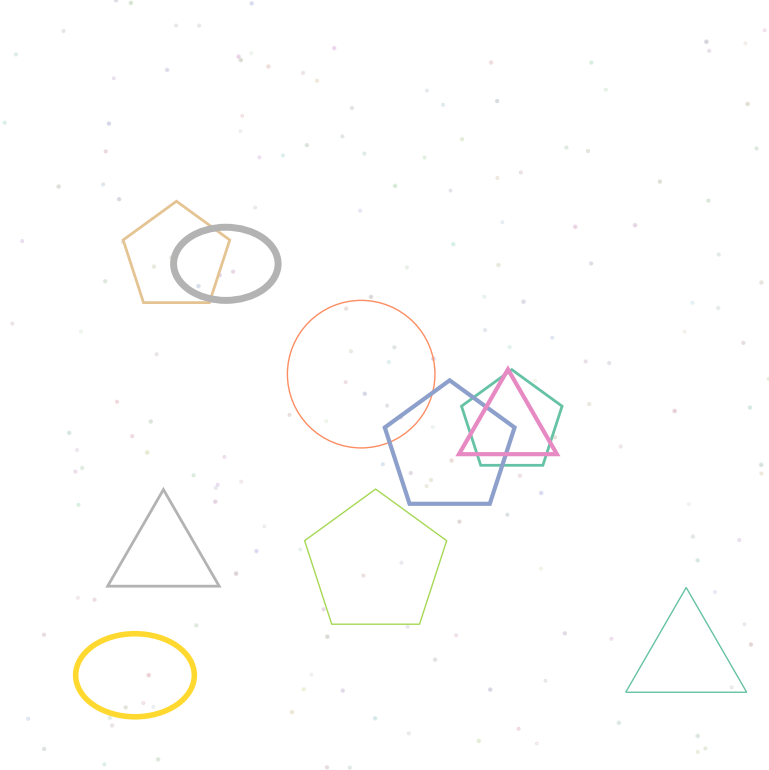[{"shape": "triangle", "thickness": 0.5, "radius": 0.45, "center": [0.891, 0.146]}, {"shape": "pentagon", "thickness": 1, "radius": 0.34, "center": [0.665, 0.451]}, {"shape": "circle", "thickness": 0.5, "radius": 0.48, "center": [0.469, 0.514]}, {"shape": "pentagon", "thickness": 1.5, "radius": 0.44, "center": [0.584, 0.417]}, {"shape": "triangle", "thickness": 1.5, "radius": 0.37, "center": [0.66, 0.447]}, {"shape": "pentagon", "thickness": 0.5, "radius": 0.48, "center": [0.488, 0.268]}, {"shape": "oval", "thickness": 2, "radius": 0.39, "center": [0.175, 0.123]}, {"shape": "pentagon", "thickness": 1, "radius": 0.36, "center": [0.229, 0.666]}, {"shape": "triangle", "thickness": 1, "radius": 0.42, "center": [0.212, 0.281]}, {"shape": "oval", "thickness": 2.5, "radius": 0.34, "center": [0.293, 0.657]}]